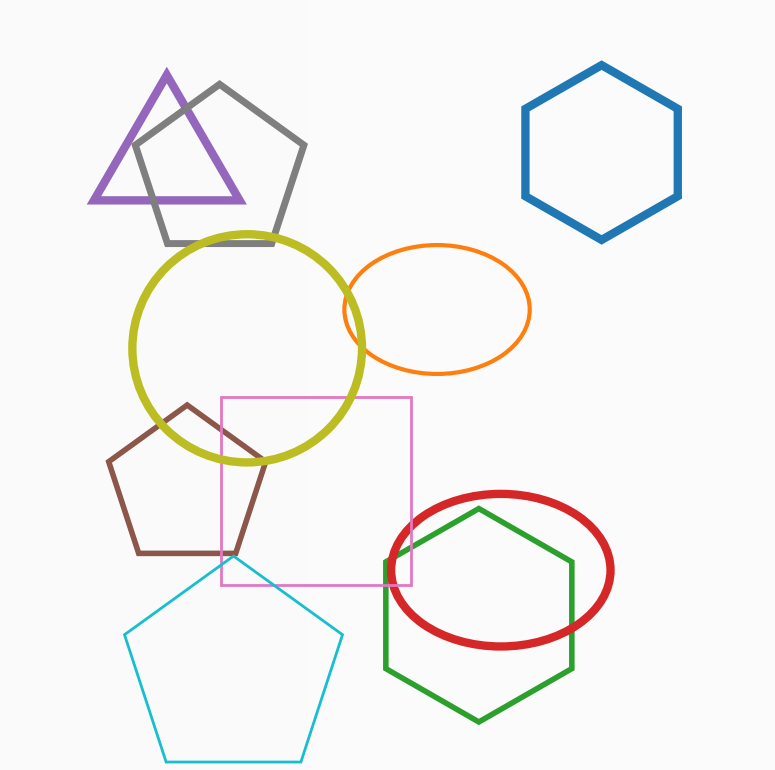[{"shape": "hexagon", "thickness": 3, "radius": 0.57, "center": [0.776, 0.802]}, {"shape": "oval", "thickness": 1.5, "radius": 0.6, "center": [0.564, 0.598]}, {"shape": "hexagon", "thickness": 2, "radius": 0.69, "center": [0.618, 0.201]}, {"shape": "oval", "thickness": 3, "radius": 0.71, "center": [0.646, 0.259]}, {"shape": "triangle", "thickness": 3, "radius": 0.54, "center": [0.215, 0.794]}, {"shape": "pentagon", "thickness": 2, "radius": 0.53, "center": [0.242, 0.367]}, {"shape": "square", "thickness": 1, "radius": 0.61, "center": [0.407, 0.362]}, {"shape": "pentagon", "thickness": 2.5, "radius": 0.57, "center": [0.283, 0.776]}, {"shape": "circle", "thickness": 3, "radius": 0.74, "center": [0.319, 0.548]}, {"shape": "pentagon", "thickness": 1, "radius": 0.74, "center": [0.301, 0.13]}]